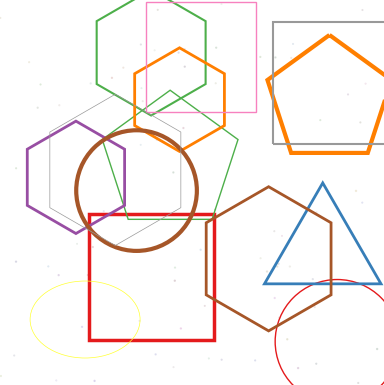[{"shape": "circle", "thickness": 1, "radius": 0.81, "center": [0.876, 0.113]}, {"shape": "square", "thickness": 2.5, "radius": 0.81, "center": [0.393, 0.28]}, {"shape": "triangle", "thickness": 2, "radius": 0.87, "center": [0.838, 0.35]}, {"shape": "hexagon", "thickness": 1.5, "radius": 0.82, "center": [0.393, 0.863]}, {"shape": "pentagon", "thickness": 1, "radius": 0.93, "center": [0.442, 0.58]}, {"shape": "hexagon", "thickness": 2, "radius": 0.73, "center": [0.197, 0.539]}, {"shape": "pentagon", "thickness": 3, "radius": 0.85, "center": [0.856, 0.74]}, {"shape": "hexagon", "thickness": 2, "radius": 0.67, "center": [0.466, 0.741]}, {"shape": "oval", "thickness": 0.5, "radius": 0.71, "center": [0.221, 0.17]}, {"shape": "hexagon", "thickness": 2, "radius": 0.94, "center": [0.698, 0.328]}, {"shape": "circle", "thickness": 3, "radius": 0.78, "center": [0.355, 0.505]}, {"shape": "square", "thickness": 1, "radius": 0.72, "center": [0.523, 0.852]}, {"shape": "hexagon", "thickness": 0.5, "radius": 0.98, "center": [0.3, 0.559]}, {"shape": "square", "thickness": 1.5, "radius": 0.79, "center": [0.867, 0.784]}]